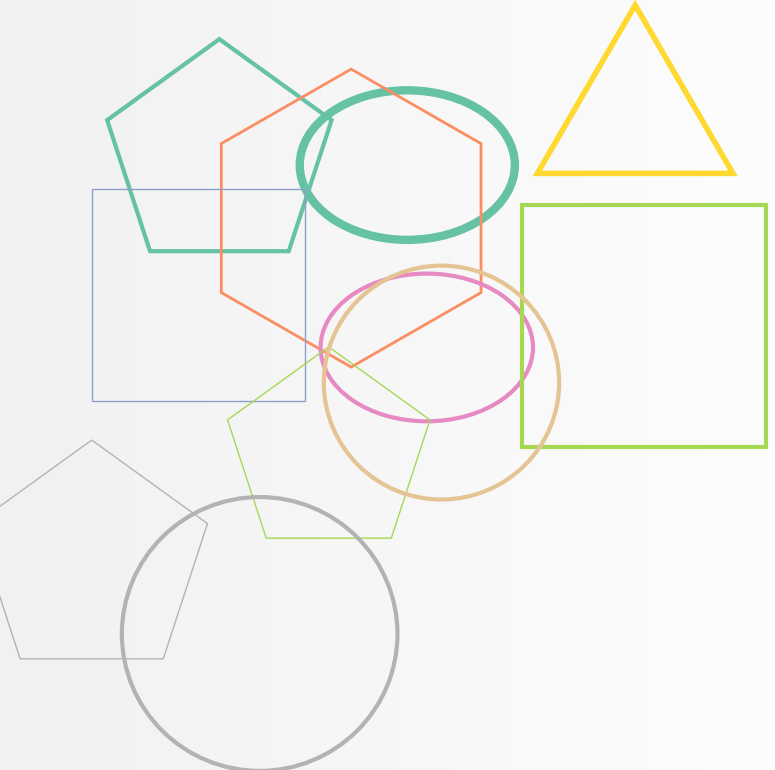[{"shape": "pentagon", "thickness": 1.5, "radius": 0.76, "center": [0.283, 0.797]}, {"shape": "oval", "thickness": 3, "radius": 0.69, "center": [0.526, 0.786]}, {"shape": "hexagon", "thickness": 1, "radius": 0.97, "center": [0.453, 0.717]}, {"shape": "square", "thickness": 0.5, "radius": 0.69, "center": [0.256, 0.617]}, {"shape": "oval", "thickness": 1.5, "radius": 0.69, "center": [0.551, 0.549]}, {"shape": "pentagon", "thickness": 0.5, "radius": 0.69, "center": [0.424, 0.412]}, {"shape": "square", "thickness": 1.5, "radius": 0.79, "center": [0.831, 0.576]}, {"shape": "triangle", "thickness": 2, "radius": 0.73, "center": [0.82, 0.848]}, {"shape": "circle", "thickness": 1.5, "radius": 0.76, "center": [0.57, 0.503]}, {"shape": "circle", "thickness": 1.5, "radius": 0.89, "center": [0.335, 0.177]}, {"shape": "pentagon", "thickness": 0.5, "radius": 0.79, "center": [0.118, 0.271]}]